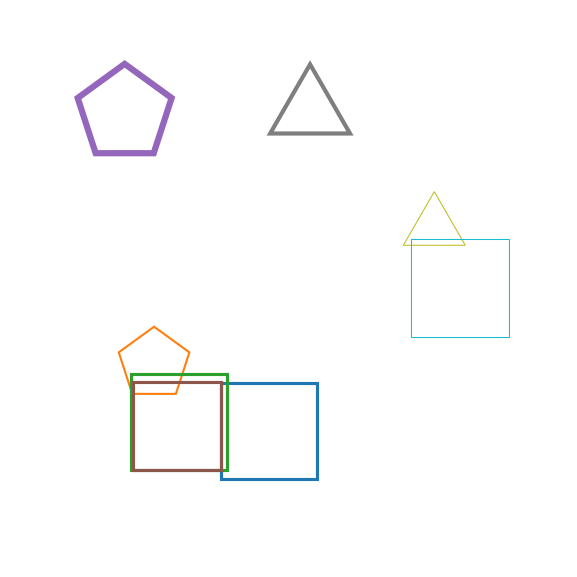[{"shape": "square", "thickness": 1.5, "radius": 0.42, "center": [0.466, 0.253]}, {"shape": "pentagon", "thickness": 1, "radius": 0.32, "center": [0.267, 0.369]}, {"shape": "square", "thickness": 1.5, "radius": 0.42, "center": [0.31, 0.269]}, {"shape": "pentagon", "thickness": 3, "radius": 0.43, "center": [0.216, 0.803]}, {"shape": "square", "thickness": 1.5, "radius": 0.38, "center": [0.307, 0.261]}, {"shape": "triangle", "thickness": 2, "radius": 0.4, "center": [0.537, 0.808]}, {"shape": "triangle", "thickness": 0.5, "radius": 0.31, "center": [0.752, 0.605]}, {"shape": "square", "thickness": 0.5, "radius": 0.42, "center": [0.797, 0.5]}]